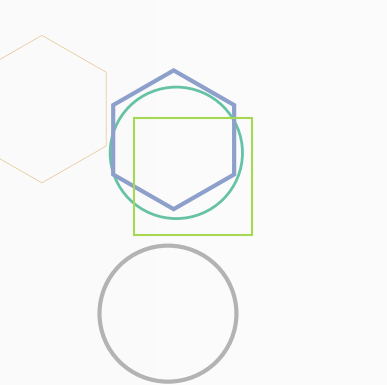[{"shape": "circle", "thickness": 2, "radius": 0.85, "center": [0.455, 0.603]}, {"shape": "hexagon", "thickness": 3, "radius": 0.9, "center": [0.448, 0.637]}, {"shape": "square", "thickness": 1.5, "radius": 0.76, "center": [0.498, 0.542]}, {"shape": "hexagon", "thickness": 0.5, "radius": 0.96, "center": [0.108, 0.717]}, {"shape": "circle", "thickness": 3, "radius": 0.88, "center": [0.433, 0.185]}]